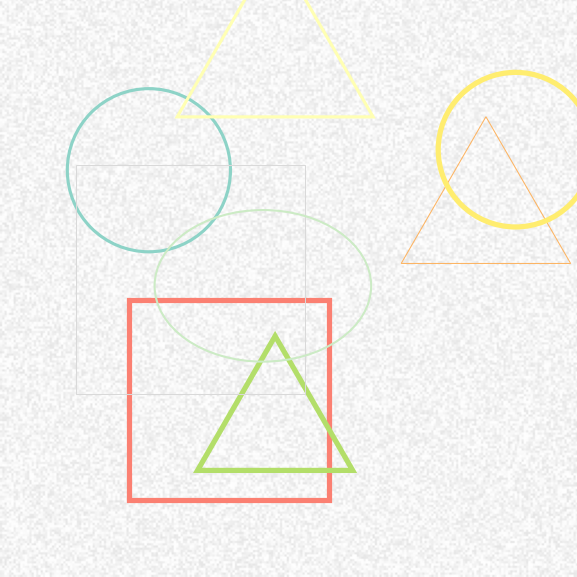[{"shape": "circle", "thickness": 1.5, "radius": 0.71, "center": [0.258, 0.704]}, {"shape": "triangle", "thickness": 1.5, "radius": 0.98, "center": [0.476, 0.895]}, {"shape": "square", "thickness": 2.5, "radius": 0.87, "center": [0.397, 0.307]}, {"shape": "triangle", "thickness": 0.5, "radius": 0.85, "center": [0.841, 0.628]}, {"shape": "triangle", "thickness": 2.5, "radius": 0.78, "center": [0.476, 0.262]}, {"shape": "square", "thickness": 0.5, "radius": 0.99, "center": [0.33, 0.515]}, {"shape": "oval", "thickness": 1, "radius": 0.94, "center": [0.455, 0.504]}, {"shape": "circle", "thickness": 2.5, "radius": 0.67, "center": [0.893, 0.74]}]